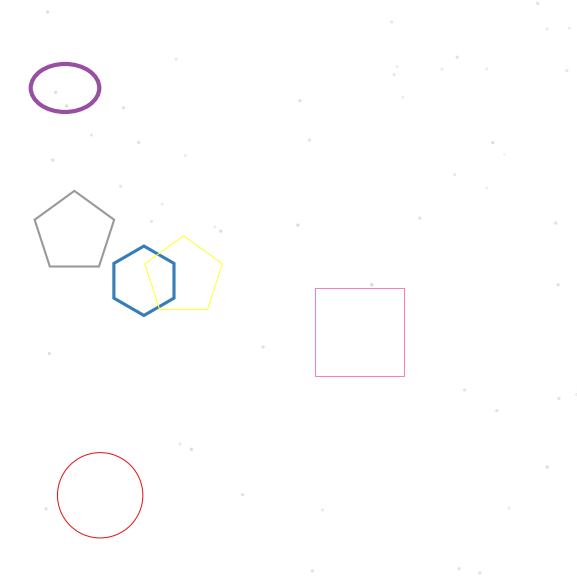[{"shape": "circle", "thickness": 0.5, "radius": 0.37, "center": [0.173, 0.141]}, {"shape": "hexagon", "thickness": 1.5, "radius": 0.3, "center": [0.249, 0.513]}, {"shape": "oval", "thickness": 2, "radius": 0.3, "center": [0.113, 0.847]}, {"shape": "pentagon", "thickness": 0.5, "radius": 0.35, "center": [0.318, 0.52]}, {"shape": "square", "thickness": 0.5, "radius": 0.38, "center": [0.623, 0.425]}, {"shape": "pentagon", "thickness": 1, "radius": 0.36, "center": [0.129, 0.596]}]